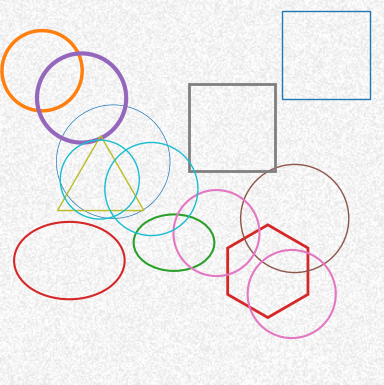[{"shape": "circle", "thickness": 0.5, "radius": 0.74, "center": [0.294, 0.58]}, {"shape": "square", "thickness": 1, "radius": 0.57, "center": [0.846, 0.856]}, {"shape": "circle", "thickness": 2.5, "radius": 0.52, "center": [0.109, 0.816]}, {"shape": "oval", "thickness": 1.5, "radius": 0.52, "center": [0.452, 0.37]}, {"shape": "hexagon", "thickness": 2, "radius": 0.6, "center": [0.696, 0.296]}, {"shape": "oval", "thickness": 1.5, "radius": 0.72, "center": [0.18, 0.323]}, {"shape": "circle", "thickness": 3, "radius": 0.58, "center": [0.212, 0.745]}, {"shape": "circle", "thickness": 1, "radius": 0.7, "center": [0.766, 0.433]}, {"shape": "circle", "thickness": 1.5, "radius": 0.57, "center": [0.758, 0.236]}, {"shape": "circle", "thickness": 1.5, "radius": 0.56, "center": [0.562, 0.395]}, {"shape": "square", "thickness": 2, "radius": 0.56, "center": [0.603, 0.669]}, {"shape": "triangle", "thickness": 1, "radius": 0.65, "center": [0.262, 0.518]}, {"shape": "circle", "thickness": 1, "radius": 0.51, "center": [0.259, 0.534]}, {"shape": "circle", "thickness": 1, "radius": 0.6, "center": [0.393, 0.509]}]